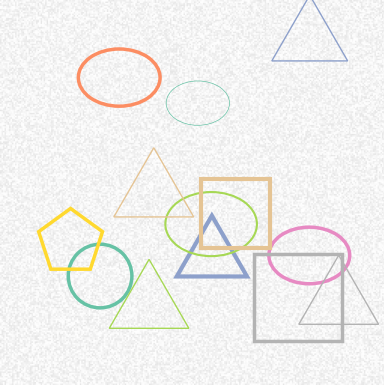[{"shape": "oval", "thickness": 0.5, "radius": 0.41, "center": [0.514, 0.732]}, {"shape": "circle", "thickness": 2.5, "radius": 0.41, "center": [0.26, 0.283]}, {"shape": "oval", "thickness": 2.5, "radius": 0.53, "center": [0.31, 0.798]}, {"shape": "triangle", "thickness": 1, "radius": 0.57, "center": [0.805, 0.899]}, {"shape": "triangle", "thickness": 3, "radius": 0.53, "center": [0.55, 0.335]}, {"shape": "oval", "thickness": 2.5, "radius": 0.52, "center": [0.803, 0.336]}, {"shape": "triangle", "thickness": 1, "radius": 0.6, "center": [0.387, 0.207]}, {"shape": "oval", "thickness": 1.5, "radius": 0.59, "center": [0.548, 0.418]}, {"shape": "pentagon", "thickness": 2.5, "radius": 0.44, "center": [0.183, 0.371]}, {"shape": "square", "thickness": 3, "radius": 0.45, "center": [0.613, 0.446]}, {"shape": "triangle", "thickness": 1, "radius": 0.6, "center": [0.399, 0.496]}, {"shape": "triangle", "thickness": 1, "radius": 0.6, "center": [0.88, 0.217]}, {"shape": "square", "thickness": 2.5, "radius": 0.57, "center": [0.774, 0.227]}]